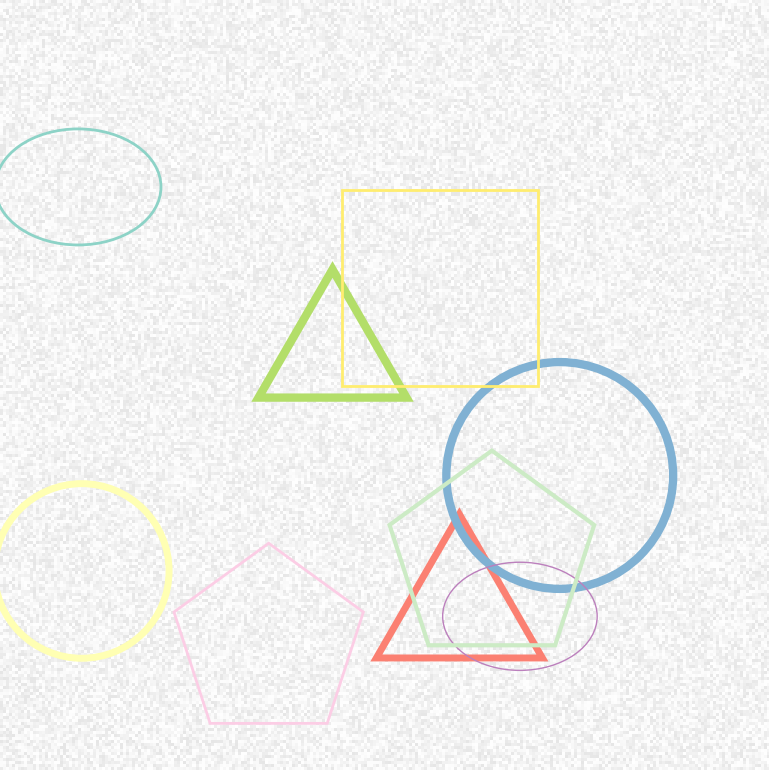[{"shape": "oval", "thickness": 1, "radius": 0.54, "center": [0.101, 0.757]}, {"shape": "circle", "thickness": 2.5, "radius": 0.57, "center": [0.106, 0.258]}, {"shape": "triangle", "thickness": 2.5, "radius": 0.62, "center": [0.597, 0.208]}, {"shape": "circle", "thickness": 3, "radius": 0.74, "center": [0.727, 0.382]}, {"shape": "triangle", "thickness": 3, "radius": 0.55, "center": [0.432, 0.539]}, {"shape": "pentagon", "thickness": 1, "radius": 0.65, "center": [0.349, 0.165]}, {"shape": "oval", "thickness": 0.5, "radius": 0.5, "center": [0.675, 0.2]}, {"shape": "pentagon", "thickness": 1.5, "radius": 0.7, "center": [0.639, 0.275]}, {"shape": "square", "thickness": 1, "radius": 0.64, "center": [0.572, 0.626]}]